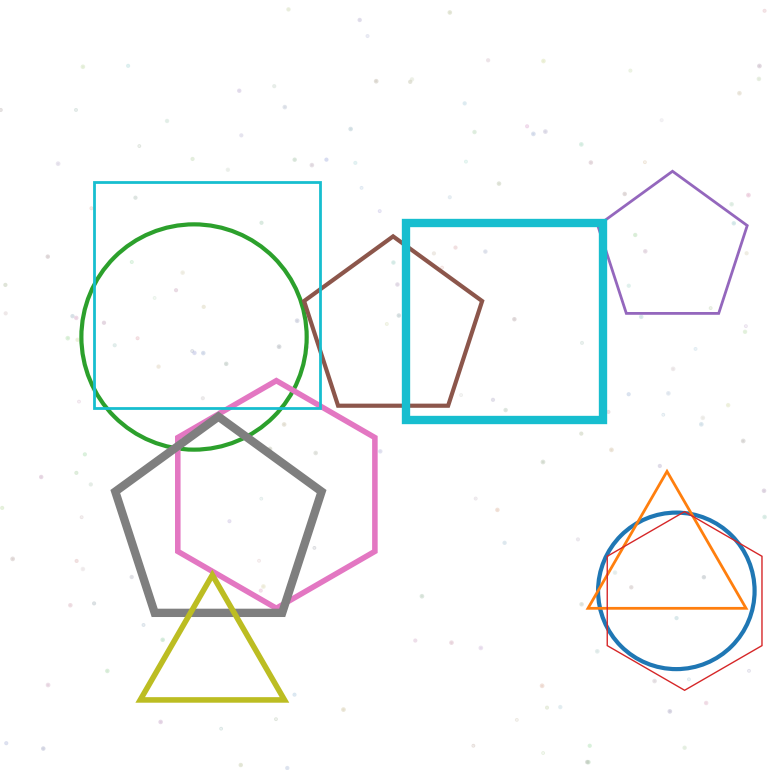[{"shape": "circle", "thickness": 1.5, "radius": 0.51, "center": [0.878, 0.233]}, {"shape": "triangle", "thickness": 1, "radius": 0.59, "center": [0.866, 0.269]}, {"shape": "circle", "thickness": 1.5, "radius": 0.73, "center": [0.252, 0.562]}, {"shape": "hexagon", "thickness": 0.5, "radius": 0.58, "center": [0.889, 0.22]}, {"shape": "pentagon", "thickness": 1, "radius": 0.51, "center": [0.873, 0.676]}, {"shape": "pentagon", "thickness": 1.5, "radius": 0.61, "center": [0.511, 0.571]}, {"shape": "hexagon", "thickness": 2, "radius": 0.74, "center": [0.359, 0.358]}, {"shape": "pentagon", "thickness": 3, "radius": 0.7, "center": [0.284, 0.318]}, {"shape": "triangle", "thickness": 2, "radius": 0.54, "center": [0.276, 0.145]}, {"shape": "square", "thickness": 1, "radius": 0.73, "center": [0.268, 0.616]}, {"shape": "square", "thickness": 3, "radius": 0.64, "center": [0.655, 0.582]}]